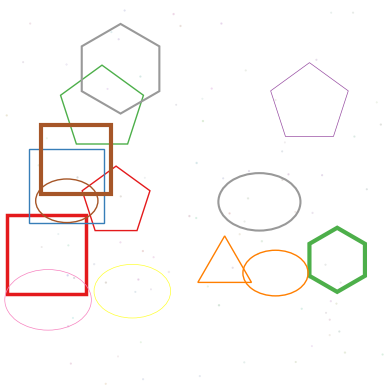[{"shape": "pentagon", "thickness": 1, "radius": 0.46, "center": [0.301, 0.476]}, {"shape": "square", "thickness": 2.5, "radius": 0.51, "center": [0.12, 0.34]}, {"shape": "square", "thickness": 1, "radius": 0.48, "center": [0.172, 0.516]}, {"shape": "hexagon", "thickness": 3, "radius": 0.42, "center": [0.876, 0.325]}, {"shape": "pentagon", "thickness": 1, "radius": 0.57, "center": [0.265, 0.718]}, {"shape": "pentagon", "thickness": 0.5, "radius": 0.53, "center": [0.804, 0.731]}, {"shape": "oval", "thickness": 1, "radius": 0.42, "center": [0.716, 0.291]}, {"shape": "triangle", "thickness": 1, "radius": 0.4, "center": [0.584, 0.307]}, {"shape": "oval", "thickness": 0.5, "radius": 0.5, "center": [0.344, 0.244]}, {"shape": "oval", "thickness": 1, "radius": 0.4, "center": [0.174, 0.479]}, {"shape": "square", "thickness": 3, "radius": 0.45, "center": [0.198, 0.586]}, {"shape": "oval", "thickness": 0.5, "radius": 0.56, "center": [0.125, 0.221]}, {"shape": "oval", "thickness": 1.5, "radius": 0.53, "center": [0.674, 0.476]}, {"shape": "hexagon", "thickness": 1.5, "radius": 0.58, "center": [0.313, 0.821]}]